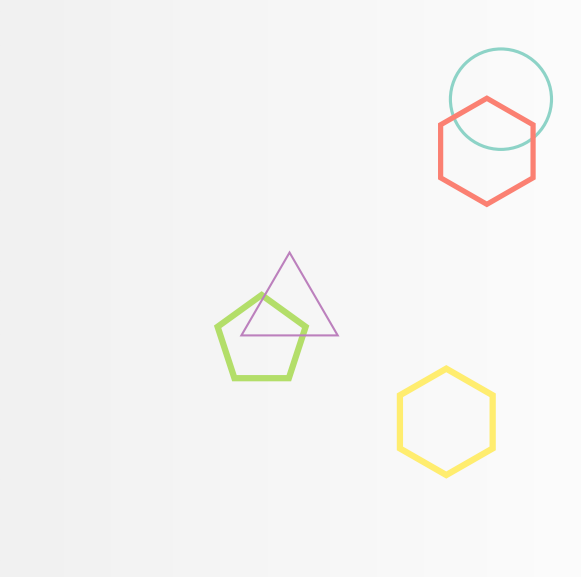[{"shape": "circle", "thickness": 1.5, "radius": 0.43, "center": [0.862, 0.827]}, {"shape": "hexagon", "thickness": 2.5, "radius": 0.46, "center": [0.838, 0.737]}, {"shape": "pentagon", "thickness": 3, "radius": 0.4, "center": [0.45, 0.409]}, {"shape": "triangle", "thickness": 1, "radius": 0.48, "center": [0.498, 0.466]}, {"shape": "hexagon", "thickness": 3, "radius": 0.46, "center": [0.768, 0.269]}]